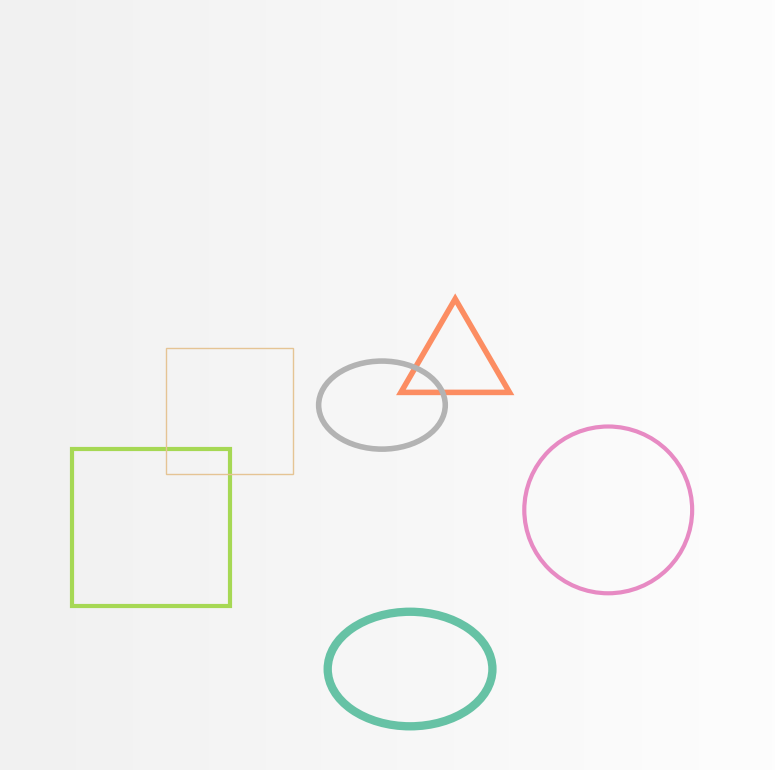[{"shape": "oval", "thickness": 3, "radius": 0.53, "center": [0.529, 0.131]}, {"shape": "triangle", "thickness": 2, "radius": 0.4, "center": [0.587, 0.531]}, {"shape": "circle", "thickness": 1.5, "radius": 0.54, "center": [0.785, 0.338]}, {"shape": "square", "thickness": 1.5, "radius": 0.51, "center": [0.195, 0.315]}, {"shape": "square", "thickness": 0.5, "radius": 0.41, "center": [0.296, 0.466]}, {"shape": "oval", "thickness": 2, "radius": 0.41, "center": [0.493, 0.474]}]